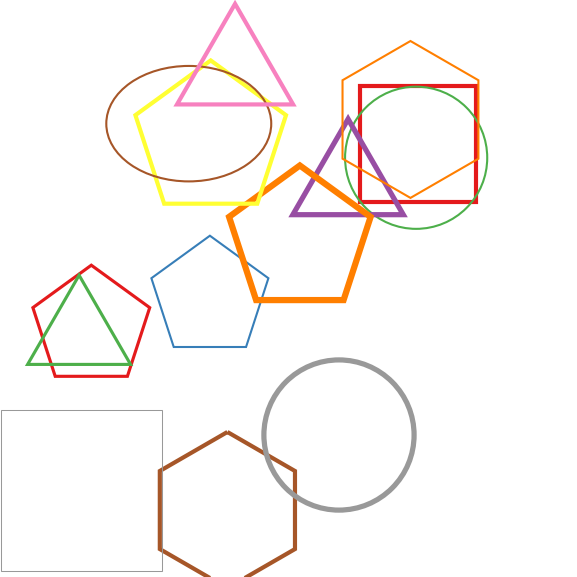[{"shape": "pentagon", "thickness": 1.5, "radius": 0.53, "center": [0.158, 0.434]}, {"shape": "square", "thickness": 2, "radius": 0.5, "center": [0.724, 0.749]}, {"shape": "pentagon", "thickness": 1, "radius": 0.53, "center": [0.363, 0.484]}, {"shape": "triangle", "thickness": 1.5, "radius": 0.51, "center": [0.137, 0.42]}, {"shape": "circle", "thickness": 1, "radius": 0.62, "center": [0.721, 0.726]}, {"shape": "triangle", "thickness": 2.5, "radius": 0.55, "center": [0.603, 0.683]}, {"shape": "hexagon", "thickness": 1, "radius": 0.68, "center": [0.711, 0.792]}, {"shape": "pentagon", "thickness": 3, "radius": 0.64, "center": [0.519, 0.584]}, {"shape": "pentagon", "thickness": 2, "radius": 0.69, "center": [0.365, 0.757]}, {"shape": "hexagon", "thickness": 2, "radius": 0.68, "center": [0.394, 0.116]}, {"shape": "oval", "thickness": 1, "radius": 0.71, "center": [0.327, 0.785]}, {"shape": "triangle", "thickness": 2, "radius": 0.58, "center": [0.407, 0.876]}, {"shape": "square", "thickness": 0.5, "radius": 0.7, "center": [0.141, 0.15]}, {"shape": "circle", "thickness": 2.5, "radius": 0.65, "center": [0.587, 0.246]}]